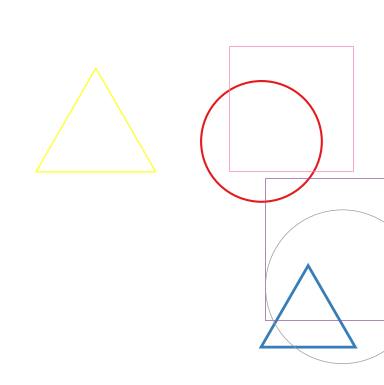[{"shape": "circle", "thickness": 1.5, "radius": 0.78, "center": [0.679, 0.633]}, {"shape": "triangle", "thickness": 2, "radius": 0.71, "center": [0.8, 0.169]}, {"shape": "square", "thickness": 0.5, "radius": 0.92, "center": [0.873, 0.353]}, {"shape": "triangle", "thickness": 1, "radius": 0.9, "center": [0.249, 0.643]}, {"shape": "square", "thickness": 0.5, "radius": 0.81, "center": [0.756, 0.718]}, {"shape": "circle", "thickness": 0.5, "radius": 1.0, "center": [0.889, 0.255]}]